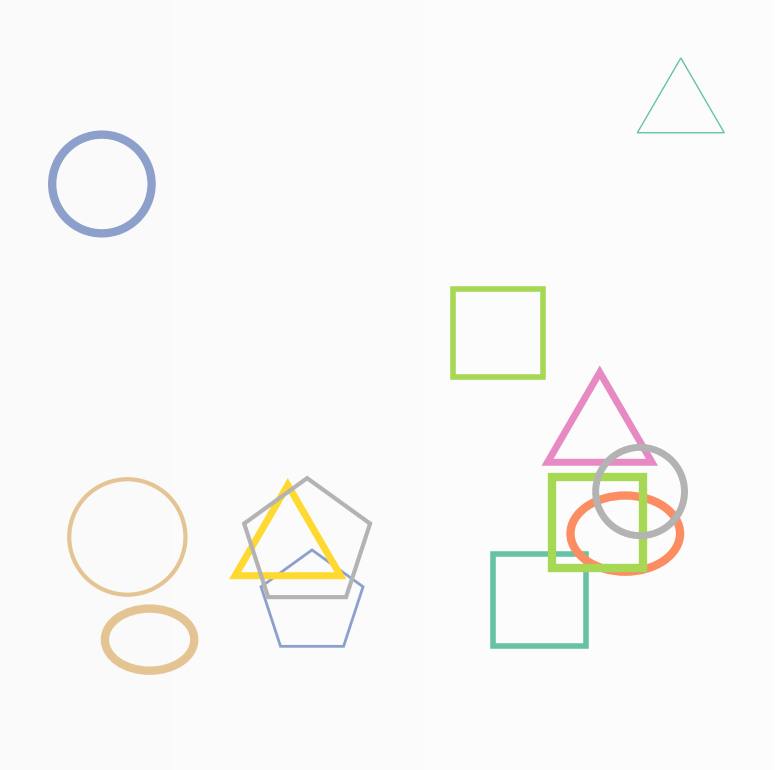[{"shape": "square", "thickness": 2, "radius": 0.3, "center": [0.696, 0.22]}, {"shape": "triangle", "thickness": 0.5, "radius": 0.32, "center": [0.878, 0.86]}, {"shape": "oval", "thickness": 3, "radius": 0.35, "center": [0.807, 0.307]}, {"shape": "pentagon", "thickness": 1, "radius": 0.35, "center": [0.403, 0.217]}, {"shape": "circle", "thickness": 3, "radius": 0.32, "center": [0.131, 0.761]}, {"shape": "triangle", "thickness": 2.5, "radius": 0.39, "center": [0.774, 0.439]}, {"shape": "square", "thickness": 3, "radius": 0.29, "center": [0.771, 0.322]}, {"shape": "square", "thickness": 2, "radius": 0.29, "center": [0.642, 0.568]}, {"shape": "triangle", "thickness": 2.5, "radius": 0.39, "center": [0.371, 0.292]}, {"shape": "circle", "thickness": 1.5, "radius": 0.37, "center": [0.164, 0.303]}, {"shape": "oval", "thickness": 3, "radius": 0.29, "center": [0.193, 0.169]}, {"shape": "pentagon", "thickness": 1.5, "radius": 0.43, "center": [0.396, 0.294]}, {"shape": "circle", "thickness": 2.5, "radius": 0.29, "center": [0.826, 0.362]}]